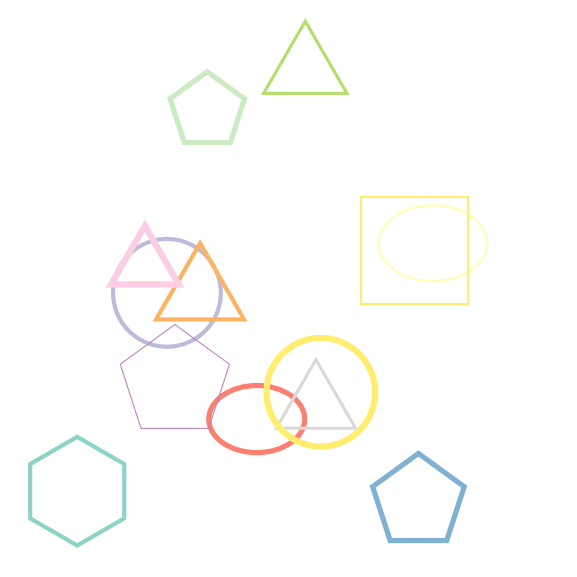[{"shape": "hexagon", "thickness": 2, "radius": 0.47, "center": [0.134, 0.149]}, {"shape": "oval", "thickness": 1, "radius": 0.47, "center": [0.75, 0.578]}, {"shape": "circle", "thickness": 2, "radius": 0.47, "center": [0.289, 0.492]}, {"shape": "oval", "thickness": 2.5, "radius": 0.42, "center": [0.445, 0.273]}, {"shape": "pentagon", "thickness": 2.5, "radius": 0.42, "center": [0.725, 0.131]}, {"shape": "triangle", "thickness": 2, "radius": 0.44, "center": [0.346, 0.49]}, {"shape": "triangle", "thickness": 1.5, "radius": 0.42, "center": [0.529, 0.879]}, {"shape": "triangle", "thickness": 3, "radius": 0.34, "center": [0.251, 0.54]}, {"shape": "triangle", "thickness": 1.5, "radius": 0.4, "center": [0.547, 0.297]}, {"shape": "pentagon", "thickness": 0.5, "radius": 0.5, "center": [0.303, 0.338]}, {"shape": "pentagon", "thickness": 2.5, "radius": 0.34, "center": [0.359, 0.807]}, {"shape": "circle", "thickness": 3, "radius": 0.47, "center": [0.556, 0.32]}, {"shape": "square", "thickness": 1, "radius": 0.46, "center": [0.718, 0.566]}]